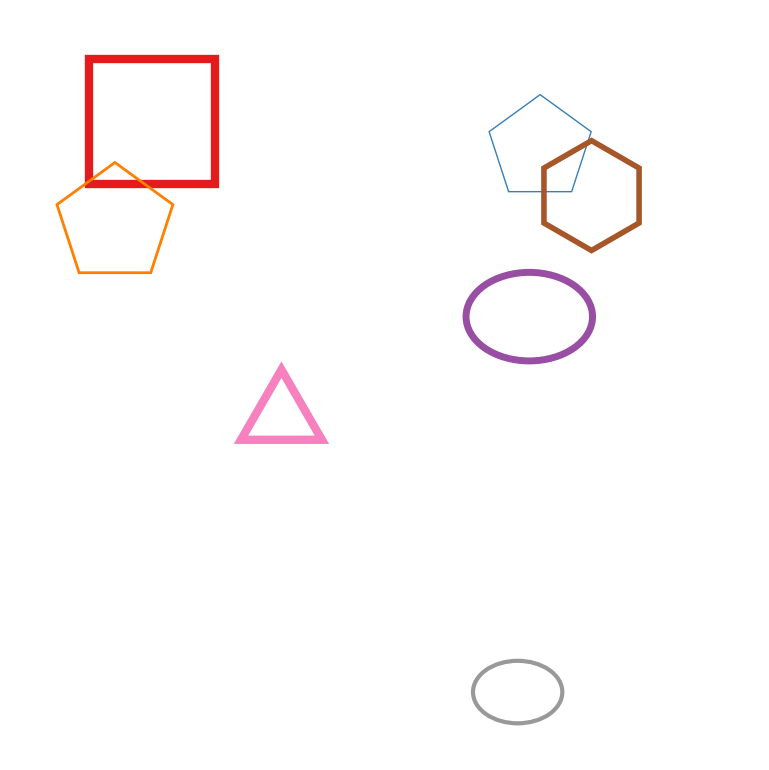[{"shape": "square", "thickness": 3, "radius": 0.41, "center": [0.197, 0.842]}, {"shape": "pentagon", "thickness": 0.5, "radius": 0.35, "center": [0.701, 0.807]}, {"shape": "oval", "thickness": 2.5, "radius": 0.41, "center": [0.687, 0.589]}, {"shape": "pentagon", "thickness": 1, "radius": 0.4, "center": [0.149, 0.71]}, {"shape": "hexagon", "thickness": 2, "radius": 0.36, "center": [0.768, 0.746]}, {"shape": "triangle", "thickness": 3, "radius": 0.3, "center": [0.366, 0.459]}, {"shape": "oval", "thickness": 1.5, "radius": 0.29, "center": [0.672, 0.101]}]